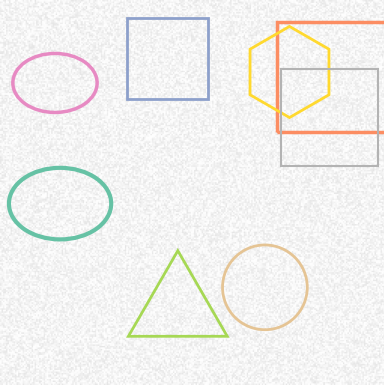[{"shape": "oval", "thickness": 3, "radius": 0.66, "center": [0.156, 0.471]}, {"shape": "square", "thickness": 2.5, "radius": 0.72, "center": [0.862, 0.799]}, {"shape": "square", "thickness": 2, "radius": 0.52, "center": [0.436, 0.848]}, {"shape": "oval", "thickness": 2.5, "radius": 0.55, "center": [0.143, 0.785]}, {"shape": "triangle", "thickness": 2, "radius": 0.74, "center": [0.462, 0.201]}, {"shape": "hexagon", "thickness": 2, "radius": 0.59, "center": [0.752, 0.813]}, {"shape": "circle", "thickness": 2, "radius": 0.55, "center": [0.688, 0.254]}, {"shape": "square", "thickness": 1.5, "radius": 0.63, "center": [0.856, 0.695]}]